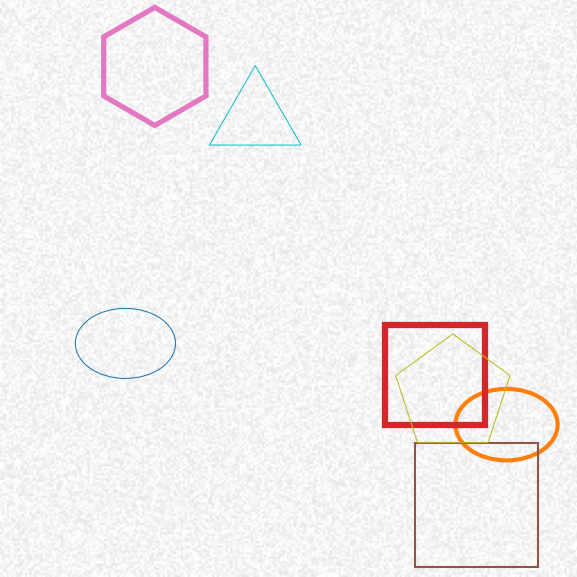[{"shape": "oval", "thickness": 0.5, "radius": 0.43, "center": [0.217, 0.405]}, {"shape": "oval", "thickness": 2, "radius": 0.44, "center": [0.877, 0.264]}, {"shape": "square", "thickness": 3, "radius": 0.43, "center": [0.753, 0.35]}, {"shape": "square", "thickness": 1, "radius": 0.53, "center": [0.825, 0.125]}, {"shape": "hexagon", "thickness": 2.5, "radius": 0.51, "center": [0.268, 0.884]}, {"shape": "pentagon", "thickness": 0.5, "radius": 0.52, "center": [0.784, 0.317]}, {"shape": "triangle", "thickness": 0.5, "radius": 0.46, "center": [0.442, 0.794]}]